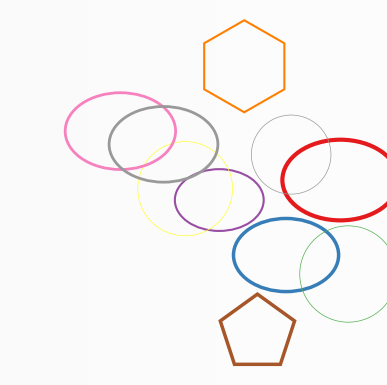[{"shape": "oval", "thickness": 3, "radius": 0.75, "center": [0.878, 0.532]}, {"shape": "oval", "thickness": 2.5, "radius": 0.68, "center": [0.738, 0.338]}, {"shape": "circle", "thickness": 0.5, "radius": 0.63, "center": [0.899, 0.288]}, {"shape": "oval", "thickness": 1.5, "radius": 0.57, "center": [0.566, 0.48]}, {"shape": "hexagon", "thickness": 1.5, "radius": 0.6, "center": [0.63, 0.828]}, {"shape": "circle", "thickness": 0.5, "radius": 0.61, "center": [0.478, 0.51]}, {"shape": "pentagon", "thickness": 2.5, "radius": 0.5, "center": [0.664, 0.135]}, {"shape": "oval", "thickness": 2, "radius": 0.71, "center": [0.311, 0.659]}, {"shape": "oval", "thickness": 2, "radius": 0.7, "center": [0.422, 0.625]}, {"shape": "circle", "thickness": 0.5, "radius": 0.51, "center": [0.751, 0.598]}]